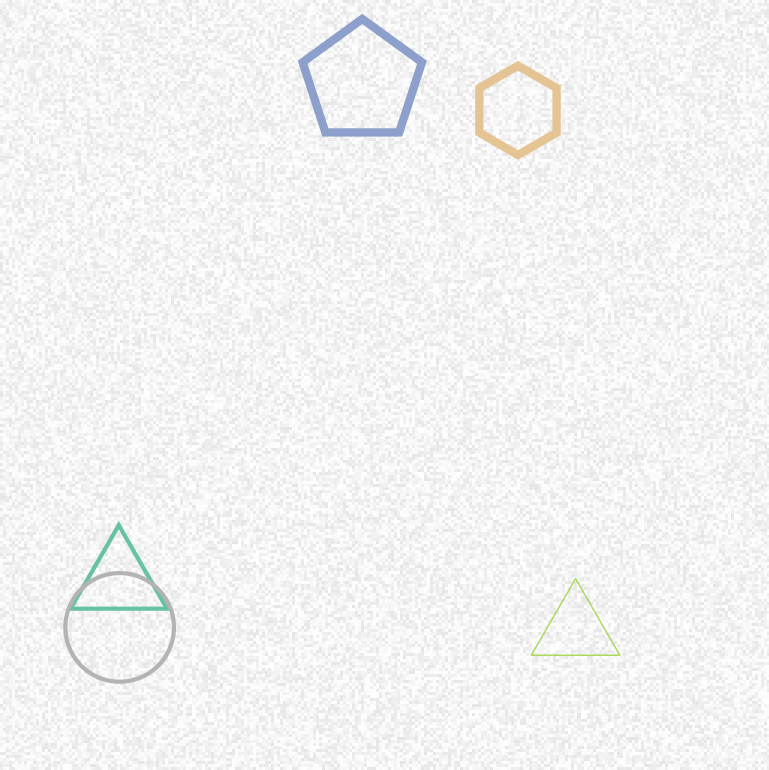[{"shape": "triangle", "thickness": 1.5, "radius": 0.36, "center": [0.154, 0.246]}, {"shape": "pentagon", "thickness": 3, "radius": 0.41, "center": [0.471, 0.894]}, {"shape": "triangle", "thickness": 0.5, "radius": 0.33, "center": [0.747, 0.182]}, {"shape": "hexagon", "thickness": 3, "radius": 0.29, "center": [0.673, 0.857]}, {"shape": "circle", "thickness": 1.5, "radius": 0.35, "center": [0.155, 0.185]}]